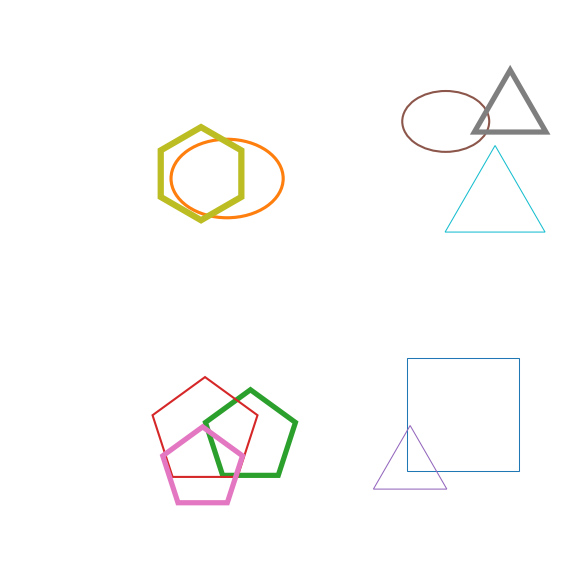[{"shape": "square", "thickness": 0.5, "radius": 0.49, "center": [0.802, 0.282]}, {"shape": "oval", "thickness": 1.5, "radius": 0.49, "center": [0.393, 0.69]}, {"shape": "pentagon", "thickness": 2.5, "radius": 0.41, "center": [0.434, 0.242]}, {"shape": "pentagon", "thickness": 1, "radius": 0.48, "center": [0.355, 0.251]}, {"shape": "triangle", "thickness": 0.5, "radius": 0.37, "center": [0.71, 0.189]}, {"shape": "oval", "thickness": 1, "radius": 0.38, "center": [0.772, 0.789]}, {"shape": "pentagon", "thickness": 2.5, "radius": 0.36, "center": [0.351, 0.187]}, {"shape": "triangle", "thickness": 2.5, "radius": 0.36, "center": [0.883, 0.806]}, {"shape": "hexagon", "thickness": 3, "radius": 0.4, "center": [0.348, 0.698]}, {"shape": "triangle", "thickness": 0.5, "radius": 0.5, "center": [0.857, 0.647]}]